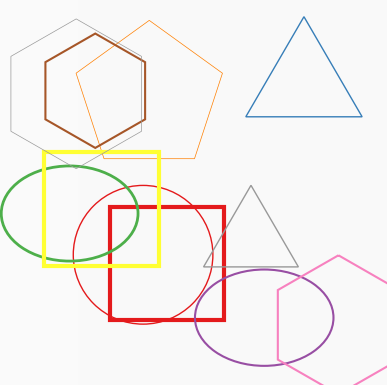[{"shape": "circle", "thickness": 1, "radius": 0.9, "center": [0.369, 0.338]}, {"shape": "square", "thickness": 3, "radius": 0.73, "center": [0.431, 0.316]}, {"shape": "triangle", "thickness": 1, "radius": 0.87, "center": [0.784, 0.783]}, {"shape": "oval", "thickness": 2, "radius": 0.88, "center": [0.18, 0.445]}, {"shape": "oval", "thickness": 1.5, "radius": 0.89, "center": [0.682, 0.175]}, {"shape": "pentagon", "thickness": 0.5, "radius": 0.99, "center": [0.385, 0.748]}, {"shape": "square", "thickness": 3, "radius": 0.74, "center": [0.262, 0.457]}, {"shape": "hexagon", "thickness": 1.5, "radius": 0.74, "center": [0.246, 0.764]}, {"shape": "hexagon", "thickness": 1.5, "radius": 0.9, "center": [0.873, 0.156]}, {"shape": "triangle", "thickness": 1, "radius": 0.71, "center": [0.648, 0.377]}, {"shape": "hexagon", "thickness": 0.5, "radius": 0.97, "center": [0.197, 0.756]}]